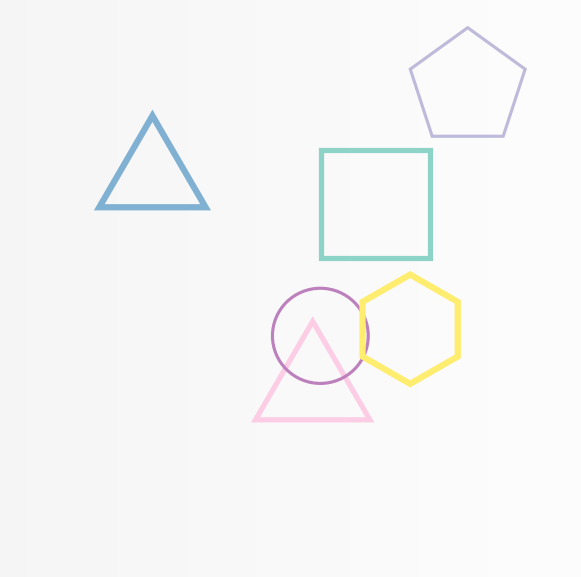[{"shape": "square", "thickness": 2.5, "radius": 0.47, "center": [0.646, 0.646]}, {"shape": "pentagon", "thickness": 1.5, "radius": 0.52, "center": [0.805, 0.847]}, {"shape": "triangle", "thickness": 3, "radius": 0.53, "center": [0.262, 0.693]}, {"shape": "triangle", "thickness": 2.5, "radius": 0.57, "center": [0.538, 0.329]}, {"shape": "circle", "thickness": 1.5, "radius": 0.41, "center": [0.551, 0.418]}, {"shape": "hexagon", "thickness": 3, "radius": 0.47, "center": [0.706, 0.429]}]